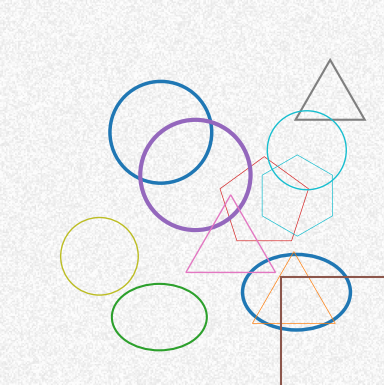[{"shape": "oval", "thickness": 2.5, "radius": 0.7, "center": [0.77, 0.241]}, {"shape": "circle", "thickness": 2.5, "radius": 0.66, "center": [0.418, 0.656]}, {"shape": "triangle", "thickness": 0.5, "radius": 0.62, "center": [0.763, 0.222]}, {"shape": "oval", "thickness": 1.5, "radius": 0.62, "center": [0.414, 0.176]}, {"shape": "pentagon", "thickness": 0.5, "radius": 0.6, "center": [0.686, 0.472]}, {"shape": "circle", "thickness": 3, "radius": 0.72, "center": [0.508, 0.546]}, {"shape": "square", "thickness": 1.5, "radius": 0.71, "center": [0.873, 0.138]}, {"shape": "triangle", "thickness": 1, "radius": 0.67, "center": [0.599, 0.36]}, {"shape": "triangle", "thickness": 1.5, "radius": 0.52, "center": [0.858, 0.741]}, {"shape": "circle", "thickness": 1, "radius": 0.5, "center": [0.258, 0.334]}, {"shape": "hexagon", "thickness": 0.5, "radius": 0.53, "center": [0.772, 0.492]}, {"shape": "circle", "thickness": 1, "radius": 0.51, "center": [0.797, 0.61]}]